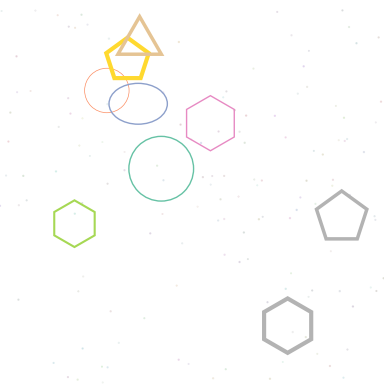[{"shape": "circle", "thickness": 1, "radius": 0.42, "center": [0.419, 0.562]}, {"shape": "circle", "thickness": 0.5, "radius": 0.29, "center": [0.278, 0.765]}, {"shape": "oval", "thickness": 1, "radius": 0.38, "center": [0.359, 0.73]}, {"shape": "hexagon", "thickness": 1, "radius": 0.36, "center": [0.547, 0.68]}, {"shape": "hexagon", "thickness": 1.5, "radius": 0.3, "center": [0.193, 0.419]}, {"shape": "pentagon", "thickness": 3, "radius": 0.29, "center": [0.331, 0.844]}, {"shape": "triangle", "thickness": 2.5, "radius": 0.33, "center": [0.363, 0.892]}, {"shape": "hexagon", "thickness": 3, "radius": 0.35, "center": [0.747, 0.154]}, {"shape": "pentagon", "thickness": 2.5, "radius": 0.34, "center": [0.888, 0.435]}]